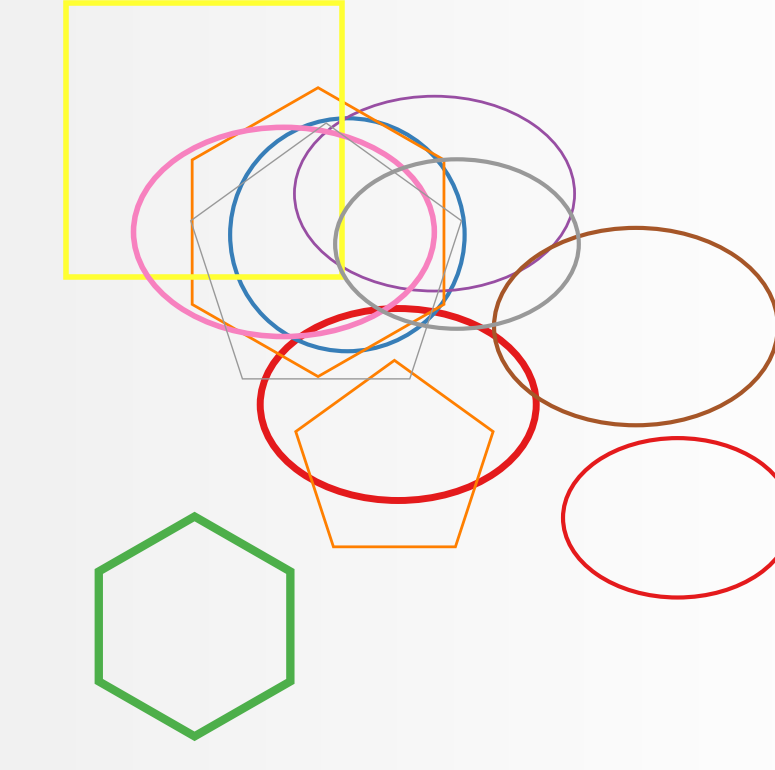[{"shape": "oval", "thickness": 1.5, "radius": 0.74, "center": [0.874, 0.328]}, {"shape": "oval", "thickness": 2.5, "radius": 0.89, "center": [0.514, 0.475]}, {"shape": "circle", "thickness": 1.5, "radius": 0.76, "center": [0.448, 0.695]}, {"shape": "hexagon", "thickness": 3, "radius": 0.71, "center": [0.251, 0.186]}, {"shape": "oval", "thickness": 1, "radius": 0.9, "center": [0.561, 0.749]}, {"shape": "pentagon", "thickness": 1, "radius": 0.67, "center": [0.509, 0.398]}, {"shape": "hexagon", "thickness": 1, "radius": 0.94, "center": [0.41, 0.699]}, {"shape": "square", "thickness": 2, "radius": 0.89, "center": [0.264, 0.818]}, {"shape": "oval", "thickness": 1.5, "radius": 0.92, "center": [0.821, 0.576]}, {"shape": "oval", "thickness": 2, "radius": 0.97, "center": [0.366, 0.699]}, {"shape": "pentagon", "thickness": 0.5, "radius": 0.92, "center": [0.421, 0.657]}, {"shape": "oval", "thickness": 1.5, "radius": 0.79, "center": [0.59, 0.683]}]